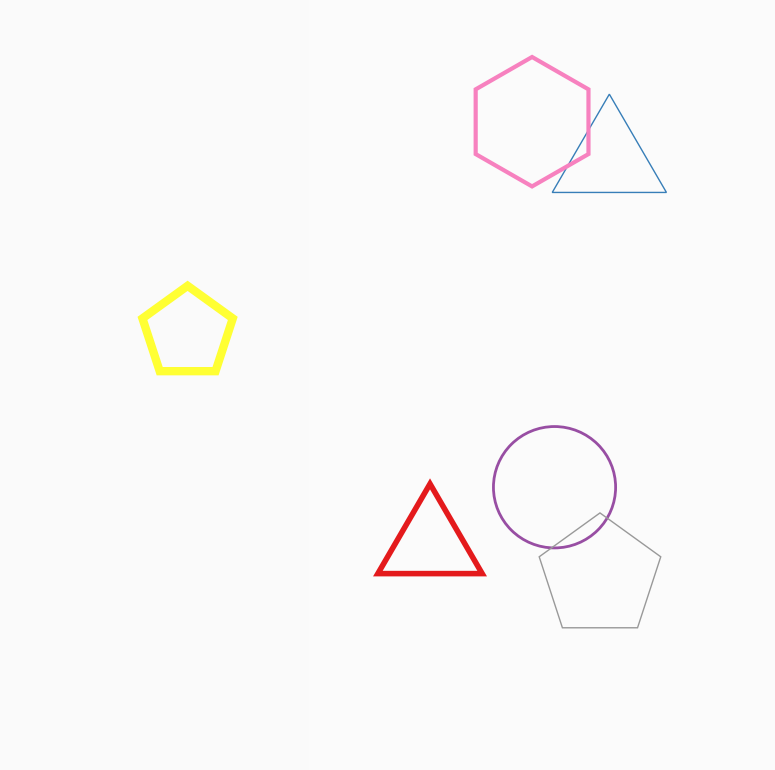[{"shape": "triangle", "thickness": 2, "radius": 0.39, "center": [0.555, 0.294]}, {"shape": "triangle", "thickness": 0.5, "radius": 0.43, "center": [0.786, 0.793]}, {"shape": "circle", "thickness": 1, "radius": 0.39, "center": [0.716, 0.367]}, {"shape": "pentagon", "thickness": 3, "radius": 0.31, "center": [0.242, 0.568]}, {"shape": "hexagon", "thickness": 1.5, "radius": 0.42, "center": [0.687, 0.842]}, {"shape": "pentagon", "thickness": 0.5, "radius": 0.41, "center": [0.774, 0.251]}]